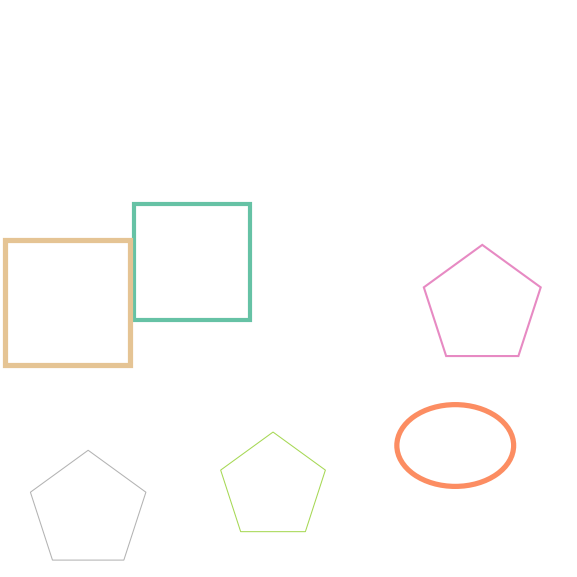[{"shape": "square", "thickness": 2, "radius": 0.5, "center": [0.332, 0.545]}, {"shape": "oval", "thickness": 2.5, "radius": 0.51, "center": [0.788, 0.228]}, {"shape": "pentagon", "thickness": 1, "radius": 0.53, "center": [0.835, 0.469]}, {"shape": "pentagon", "thickness": 0.5, "radius": 0.48, "center": [0.473, 0.156]}, {"shape": "square", "thickness": 2.5, "radius": 0.54, "center": [0.117, 0.475]}, {"shape": "pentagon", "thickness": 0.5, "radius": 0.53, "center": [0.153, 0.114]}]